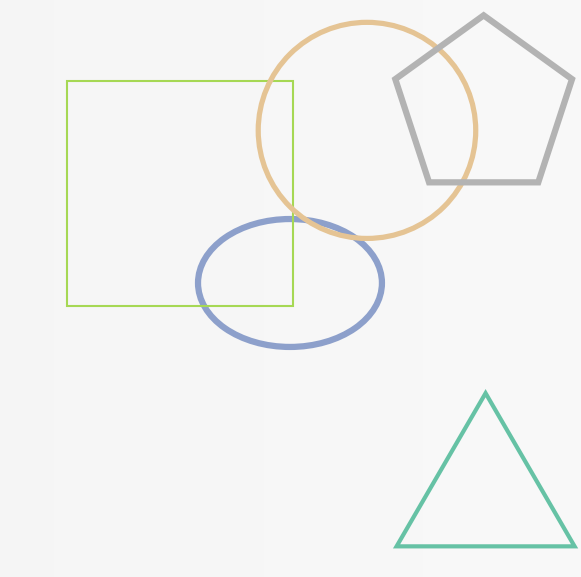[{"shape": "triangle", "thickness": 2, "radius": 0.88, "center": [0.835, 0.141]}, {"shape": "oval", "thickness": 3, "radius": 0.79, "center": [0.499, 0.509]}, {"shape": "square", "thickness": 1, "radius": 0.97, "center": [0.31, 0.664]}, {"shape": "circle", "thickness": 2.5, "radius": 0.94, "center": [0.631, 0.773]}, {"shape": "pentagon", "thickness": 3, "radius": 0.8, "center": [0.832, 0.813]}]